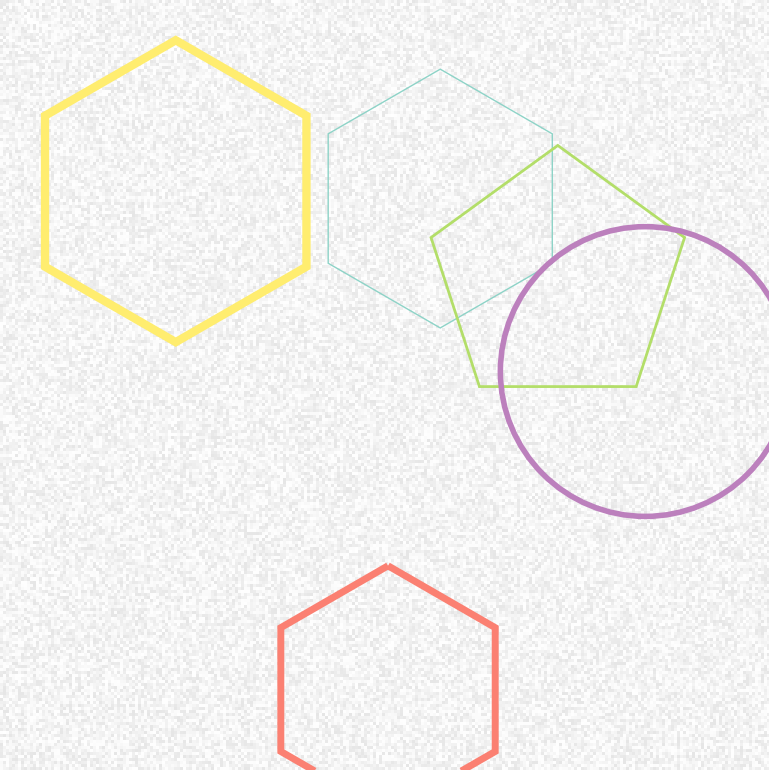[{"shape": "hexagon", "thickness": 0.5, "radius": 0.84, "center": [0.572, 0.742]}, {"shape": "hexagon", "thickness": 2.5, "radius": 0.8, "center": [0.504, 0.104]}, {"shape": "pentagon", "thickness": 1, "radius": 0.87, "center": [0.724, 0.638]}, {"shape": "circle", "thickness": 2, "radius": 0.94, "center": [0.838, 0.517]}, {"shape": "hexagon", "thickness": 3, "radius": 0.98, "center": [0.228, 0.752]}]